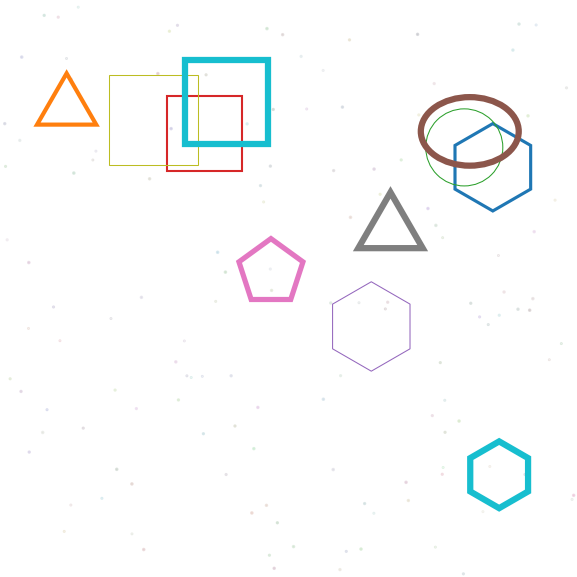[{"shape": "hexagon", "thickness": 1.5, "radius": 0.38, "center": [0.853, 0.709]}, {"shape": "triangle", "thickness": 2, "radius": 0.3, "center": [0.115, 0.813]}, {"shape": "circle", "thickness": 0.5, "radius": 0.33, "center": [0.804, 0.744]}, {"shape": "square", "thickness": 1, "radius": 0.32, "center": [0.354, 0.768]}, {"shape": "hexagon", "thickness": 0.5, "radius": 0.39, "center": [0.643, 0.434]}, {"shape": "oval", "thickness": 3, "radius": 0.42, "center": [0.813, 0.772]}, {"shape": "pentagon", "thickness": 2.5, "radius": 0.29, "center": [0.469, 0.528]}, {"shape": "triangle", "thickness": 3, "radius": 0.32, "center": [0.676, 0.602]}, {"shape": "square", "thickness": 0.5, "radius": 0.39, "center": [0.266, 0.792]}, {"shape": "hexagon", "thickness": 3, "radius": 0.29, "center": [0.864, 0.177]}, {"shape": "square", "thickness": 3, "radius": 0.36, "center": [0.393, 0.822]}]